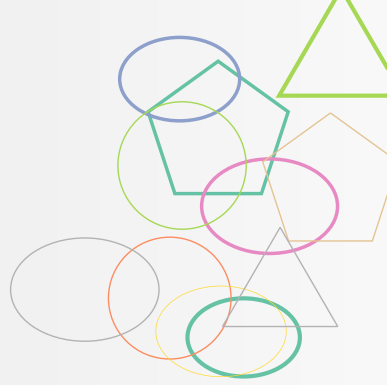[{"shape": "oval", "thickness": 3, "radius": 0.73, "center": [0.629, 0.124]}, {"shape": "pentagon", "thickness": 2.5, "radius": 0.95, "center": [0.563, 0.651]}, {"shape": "circle", "thickness": 1, "radius": 0.79, "center": [0.438, 0.226]}, {"shape": "oval", "thickness": 2.5, "radius": 0.77, "center": [0.464, 0.794]}, {"shape": "oval", "thickness": 2.5, "radius": 0.88, "center": [0.696, 0.464]}, {"shape": "triangle", "thickness": 3, "radius": 0.93, "center": [0.881, 0.844]}, {"shape": "circle", "thickness": 1, "radius": 0.83, "center": [0.47, 0.57]}, {"shape": "oval", "thickness": 0.5, "radius": 0.84, "center": [0.57, 0.139]}, {"shape": "pentagon", "thickness": 1, "radius": 0.92, "center": [0.853, 0.523]}, {"shape": "oval", "thickness": 1, "radius": 0.96, "center": [0.219, 0.248]}, {"shape": "triangle", "thickness": 1, "radius": 0.86, "center": [0.723, 0.238]}]